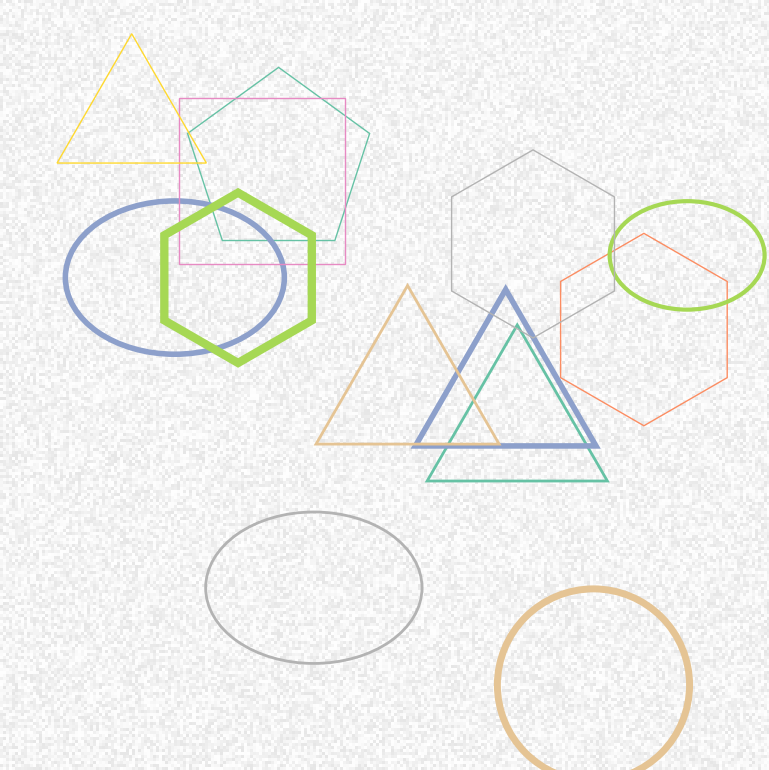[{"shape": "triangle", "thickness": 1, "radius": 0.68, "center": [0.672, 0.443]}, {"shape": "pentagon", "thickness": 0.5, "radius": 0.62, "center": [0.362, 0.788]}, {"shape": "hexagon", "thickness": 0.5, "radius": 0.62, "center": [0.836, 0.572]}, {"shape": "oval", "thickness": 2, "radius": 0.71, "center": [0.227, 0.639]}, {"shape": "triangle", "thickness": 2, "radius": 0.68, "center": [0.657, 0.489]}, {"shape": "square", "thickness": 0.5, "radius": 0.54, "center": [0.34, 0.765]}, {"shape": "oval", "thickness": 1.5, "radius": 0.5, "center": [0.892, 0.668]}, {"shape": "hexagon", "thickness": 3, "radius": 0.55, "center": [0.309, 0.639]}, {"shape": "triangle", "thickness": 0.5, "radius": 0.56, "center": [0.171, 0.844]}, {"shape": "circle", "thickness": 2.5, "radius": 0.62, "center": [0.771, 0.11]}, {"shape": "triangle", "thickness": 1, "radius": 0.69, "center": [0.529, 0.492]}, {"shape": "oval", "thickness": 1, "radius": 0.7, "center": [0.408, 0.237]}, {"shape": "hexagon", "thickness": 0.5, "radius": 0.61, "center": [0.692, 0.683]}]